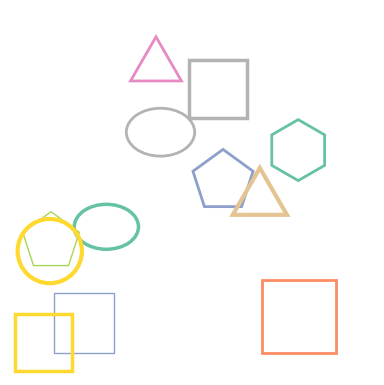[{"shape": "hexagon", "thickness": 2, "radius": 0.4, "center": [0.775, 0.61]}, {"shape": "oval", "thickness": 2.5, "radius": 0.42, "center": [0.276, 0.411]}, {"shape": "square", "thickness": 2, "radius": 0.48, "center": [0.776, 0.178]}, {"shape": "square", "thickness": 1, "radius": 0.39, "center": [0.218, 0.16]}, {"shape": "pentagon", "thickness": 2, "radius": 0.41, "center": [0.579, 0.53]}, {"shape": "triangle", "thickness": 2, "radius": 0.38, "center": [0.405, 0.828]}, {"shape": "pentagon", "thickness": 1, "radius": 0.39, "center": [0.133, 0.373]}, {"shape": "circle", "thickness": 3, "radius": 0.42, "center": [0.129, 0.348]}, {"shape": "square", "thickness": 2.5, "radius": 0.37, "center": [0.114, 0.111]}, {"shape": "triangle", "thickness": 3, "radius": 0.41, "center": [0.675, 0.483]}, {"shape": "oval", "thickness": 2, "radius": 0.44, "center": [0.417, 0.657]}, {"shape": "square", "thickness": 2.5, "radius": 0.38, "center": [0.567, 0.77]}]